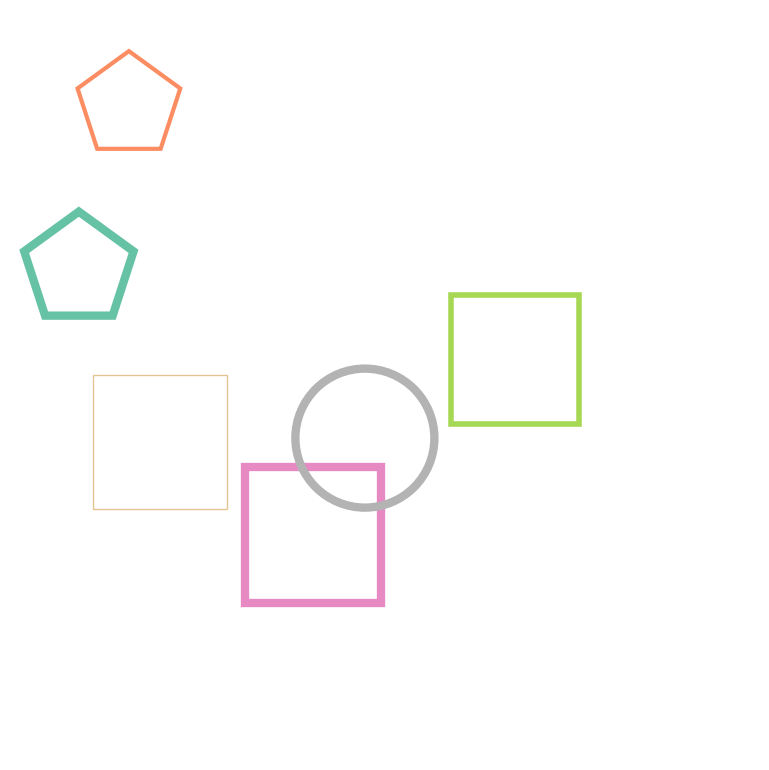[{"shape": "pentagon", "thickness": 3, "radius": 0.37, "center": [0.102, 0.65]}, {"shape": "pentagon", "thickness": 1.5, "radius": 0.35, "center": [0.167, 0.863]}, {"shape": "square", "thickness": 3, "radius": 0.44, "center": [0.407, 0.306]}, {"shape": "square", "thickness": 2, "radius": 0.42, "center": [0.669, 0.533]}, {"shape": "square", "thickness": 0.5, "radius": 0.44, "center": [0.208, 0.426]}, {"shape": "circle", "thickness": 3, "radius": 0.45, "center": [0.474, 0.431]}]